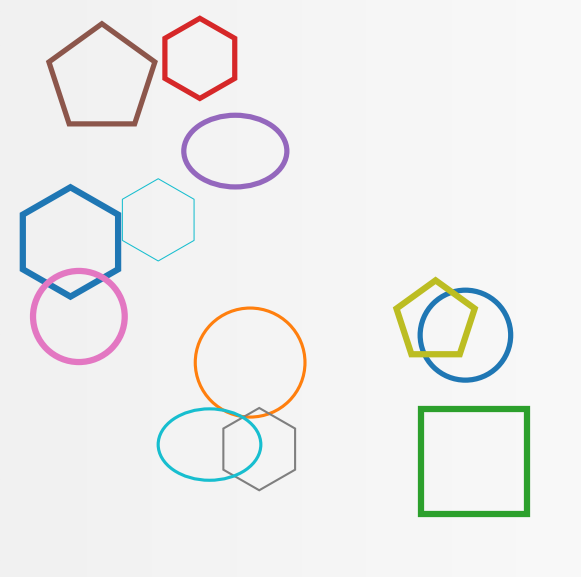[{"shape": "circle", "thickness": 2.5, "radius": 0.39, "center": [0.801, 0.419]}, {"shape": "hexagon", "thickness": 3, "radius": 0.47, "center": [0.121, 0.58]}, {"shape": "circle", "thickness": 1.5, "radius": 0.47, "center": [0.43, 0.371]}, {"shape": "square", "thickness": 3, "radius": 0.46, "center": [0.816, 0.199]}, {"shape": "hexagon", "thickness": 2.5, "radius": 0.35, "center": [0.344, 0.898]}, {"shape": "oval", "thickness": 2.5, "radius": 0.44, "center": [0.405, 0.738]}, {"shape": "pentagon", "thickness": 2.5, "radius": 0.48, "center": [0.175, 0.862]}, {"shape": "circle", "thickness": 3, "radius": 0.39, "center": [0.136, 0.451]}, {"shape": "hexagon", "thickness": 1, "radius": 0.36, "center": [0.446, 0.221]}, {"shape": "pentagon", "thickness": 3, "radius": 0.35, "center": [0.749, 0.443]}, {"shape": "hexagon", "thickness": 0.5, "radius": 0.36, "center": [0.272, 0.618]}, {"shape": "oval", "thickness": 1.5, "radius": 0.44, "center": [0.36, 0.229]}]